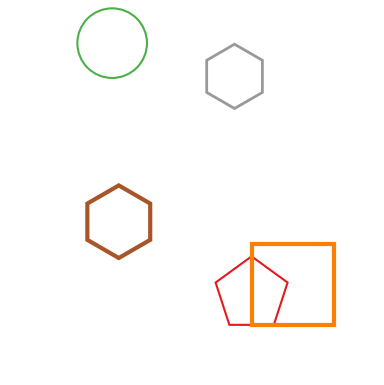[{"shape": "pentagon", "thickness": 1.5, "radius": 0.49, "center": [0.654, 0.236]}, {"shape": "circle", "thickness": 1.5, "radius": 0.45, "center": [0.291, 0.888]}, {"shape": "square", "thickness": 3, "radius": 0.53, "center": [0.761, 0.261]}, {"shape": "hexagon", "thickness": 3, "radius": 0.47, "center": [0.309, 0.424]}, {"shape": "hexagon", "thickness": 2, "radius": 0.42, "center": [0.609, 0.802]}]